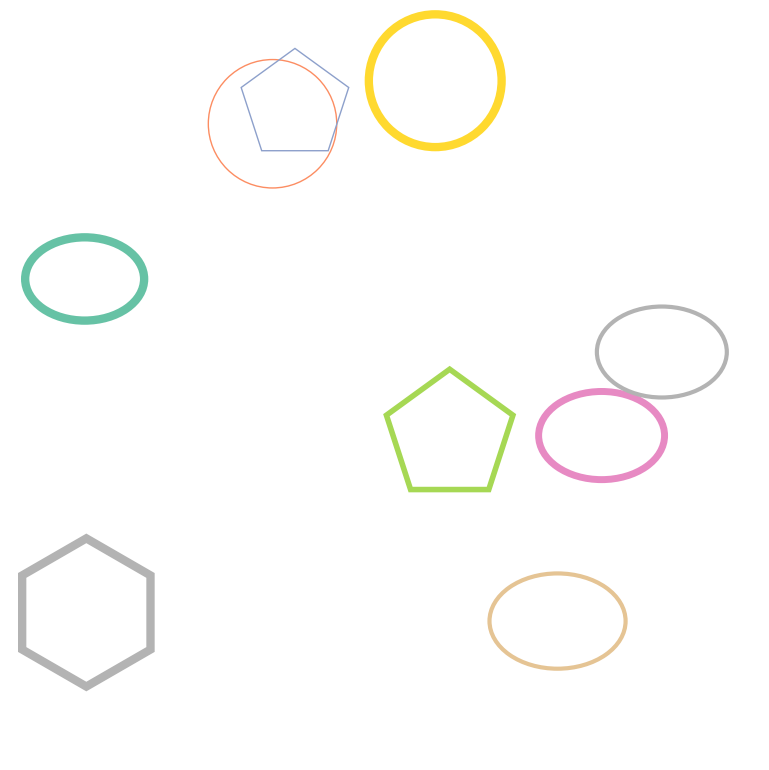[{"shape": "oval", "thickness": 3, "radius": 0.39, "center": [0.11, 0.638]}, {"shape": "circle", "thickness": 0.5, "radius": 0.42, "center": [0.354, 0.839]}, {"shape": "pentagon", "thickness": 0.5, "radius": 0.37, "center": [0.383, 0.864]}, {"shape": "oval", "thickness": 2.5, "radius": 0.41, "center": [0.781, 0.434]}, {"shape": "pentagon", "thickness": 2, "radius": 0.43, "center": [0.584, 0.434]}, {"shape": "circle", "thickness": 3, "radius": 0.43, "center": [0.565, 0.895]}, {"shape": "oval", "thickness": 1.5, "radius": 0.44, "center": [0.724, 0.193]}, {"shape": "hexagon", "thickness": 3, "radius": 0.48, "center": [0.112, 0.205]}, {"shape": "oval", "thickness": 1.5, "radius": 0.42, "center": [0.86, 0.543]}]